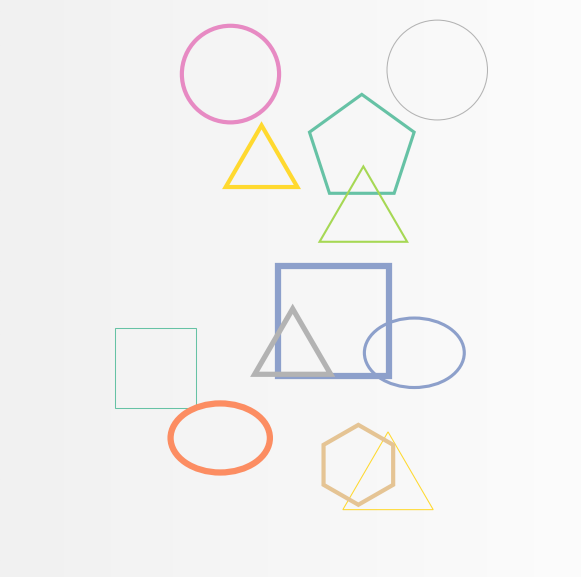[{"shape": "pentagon", "thickness": 1.5, "radius": 0.47, "center": [0.622, 0.741]}, {"shape": "square", "thickness": 0.5, "radius": 0.35, "center": [0.268, 0.362]}, {"shape": "oval", "thickness": 3, "radius": 0.43, "center": [0.379, 0.241]}, {"shape": "oval", "thickness": 1.5, "radius": 0.43, "center": [0.713, 0.388]}, {"shape": "square", "thickness": 3, "radius": 0.48, "center": [0.573, 0.444]}, {"shape": "circle", "thickness": 2, "radius": 0.42, "center": [0.397, 0.871]}, {"shape": "triangle", "thickness": 1, "radius": 0.44, "center": [0.625, 0.624]}, {"shape": "triangle", "thickness": 0.5, "radius": 0.45, "center": [0.668, 0.162]}, {"shape": "triangle", "thickness": 2, "radius": 0.36, "center": [0.45, 0.711]}, {"shape": "hexagon", "thickness": 2, "radius": 0.35, "center": [0.617, 0.194]}, {"shape": "circle", "thickness": 0.5, "radius": 0.43, "center": [0.752, 0.878]}, {"shape": "triangle", "thickness": 2.5, "radius": 0.38, "center": [0.504, 0.389]}]